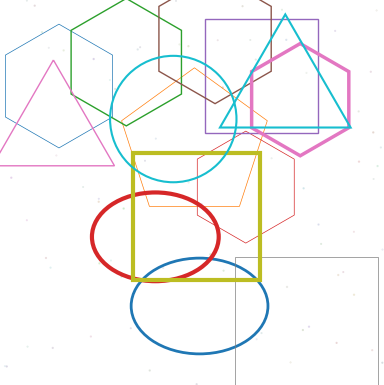[{"shape": "oval", "thickness": 2, "radius": 0.89, "center": [0.518, 0.205]}, {"shape": "hexagon", "thickness": 0.5, "radius": 0.8, "center": [0.153, 0.777]}, {"shape": "pentagon", "thickness": 0.5, "radius": 0.99, "center": [0.505, 0.625]}, {"shape": "hexagon", "thickness": 1, "radius": 0.83, "center": [0.328, 0.838]}, {"shape": "oval", "thickness": 3, "radius": 0.82, "center": [0.403, 0.385]}, {"shape": "hexagon", "thickness": 0.5, "radius": 0.73, "center": [0.638, 0.514]}, {"shape": "square", "thickness": 1, "radius": 0.74, "center": [0.68, 0.802]}, {"shape": "hexagon", "thickness": 1, "radius": 0.84, "center": [0.559, 0.899]}, {"shape": "triangle", "thickness": 1, "radius": 0.92, "center": [0.139, 0.661]}, {"shape": "hexagon", "thickness": 2.5, "radius": 0.73, "center": [0.78, 0.741]}, {"shape": "square", "thickness": 0.5, "radius": 0.93, "center": [0.796, 0.146]}, {"shape": "square", "thickness": 3, "radius": 0.82, "center": [0.51, 0.437]}, {"shape": "triangle", "thickness": 1.5, "radius": 0.98, "center": [0.741, 0.767]}, {"shape": "circle", "thickness": 1.5, "radius": 0.82, "center": [0.45, 0.691]}]